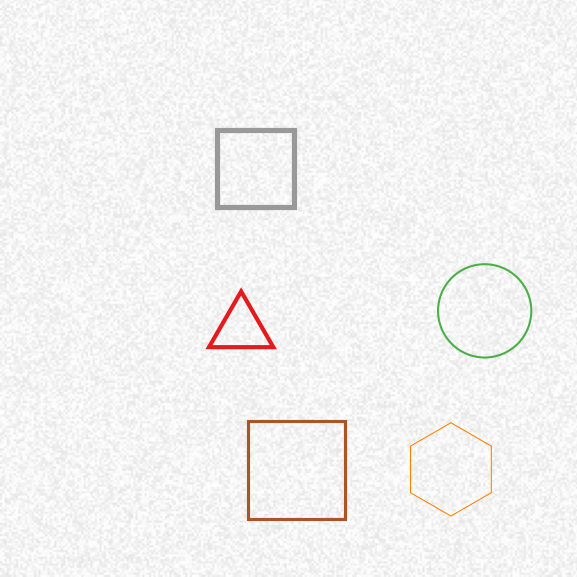[{"shape": "triangle", "thickness": 2, "radius": 0.32, "center": [0.418, 0.43]}, {"shape": "circle", "thickness": 1, "radius": 0.4, "center": [0.839, 0.461]}, {"shape": "hexagon", "thickness": 0.5, "radius": 0.4, "center": [0.781, 0.186]}, {"shape": "square", "thickness": 1.5, "radius": 0.42, "center": [0.513, 0.185]}, {"shape": "square", "thickness": 2.5, "radius": 0.33, "center": [0.443, 0.707]}]